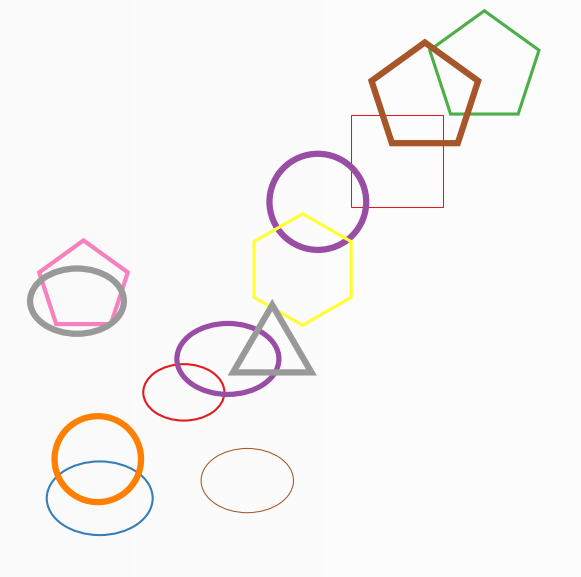[{"shape": "square", "thickness": 0.5, "radius": 0.4, "center": [0.683, 0.72]}, {"shape": "oval", "thickness": 1, "radius": 0.35, "center": [0.316, 0.32]}, {"shape": "oval", "thickness": 1, "radius": 0.46, "center": [0.172, 0.136]}, {"shape": "pentagon", "thickness": 1.5, "radius": 0.49, "center": [0.833, 0.882]}, {"shape": "oval", "thickness": 2.5, "radius": 0.44, "center": [0.392, 0.378]}, {"shape": "circle", "thickness": 3, "radius": 0.42, "center": [0.547, 0.65]}, {"shape": "circle", "thickness": 3, "radius": 0.37, "center": [0.168, 0.204]}, {"shape": "hexagon", "thickness": 1.5, "radius": 0.48, "center": [0.521, 0.532]}, {"shape": "pentagon", "thickness": 3, "radius": 0.48, "center": [0.731, 0.829]}, {"shape": "oval", "thickness": 0.5, "radius": 0.4, "center": [0.425, 0.167]}, {"shape": "pentagon", "thickness": 2, "radius": 0.4, "center": [0.144, 0.503]}, {"shape": "oval", "thickness": 3, "radius": 0.4, "center": [0.132, 0.478]}, {"shape": "triangle", "thickness": 3, "radius": 0.39, "center": [0.468, 0.393]}]